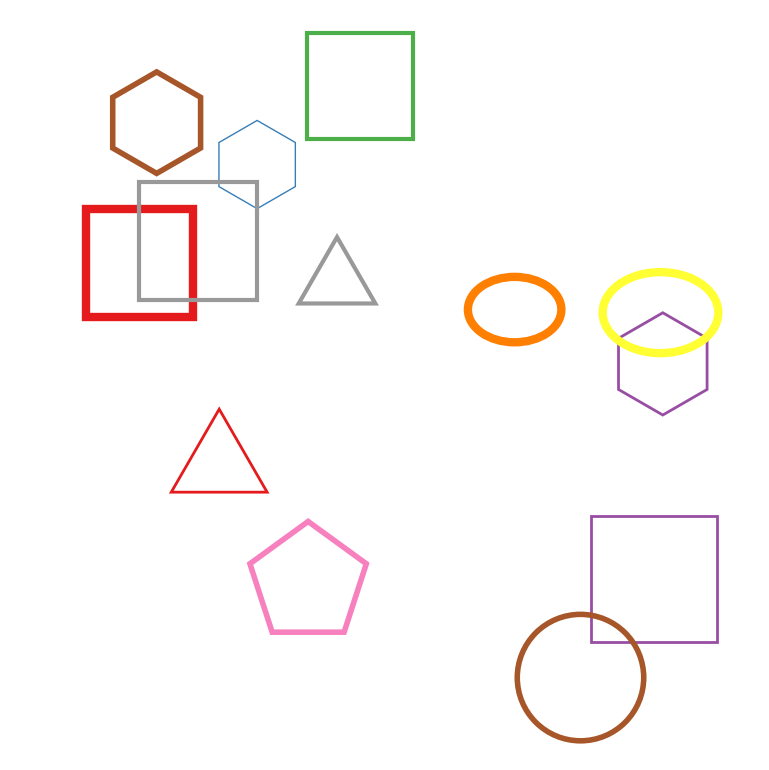[{"shape": "triangle", "thickness": 1, "radius": 0.36, "center": [0.285, 0.397]}, {"shape": "square", "thickness": 3, "radius": 0.35, "center": [0.181, 0.659]}, {"shape": "hexagon", "thickness": 0.5, "radius": 0.29, "center": [0.334, 0.786]}, {"shape": "square", "thickness": 1.5, "radius": 0.34, "center": [0.468, 0.888]}, {"shape": "square", "thickness": 1, "radius": 0.41, "center": [0.85, 0.248]}, {"shape": "hexagon", "thickness": 1, "radius": 0.33, "center": [0.861, 0.527]}, {"shape": "oval", "thickness": 3, "radius": 0.3, "center": [0.668, 0.598]}, {"shape": "oval", "thickness": 3, "radius": 0.38, "center": [0.858, 0.594]}, {"shape": "hexagon", "thickness": 2, "radius": 0.33, "center": [0.203, 0.841]}, {"shape": "circle", "thickness": 2, "radius": 0.41, "center": [0.754, 0.12]}, {"shape": "pentagon", "thickness": 2, "radius": 0.4, "center": [0.4, 0.243]}, {"shape": "square", "thickness": 1.5, "radius": 0.38, "center": [0.257, 0.687]}, {"shape": "triangle", "thickness": 1.5, "radius": 0.29, "center": [0.438, 0.635]}]